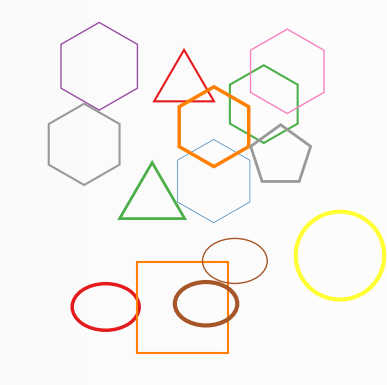[{"shape": "triangle", "thickness": 1.5, "radius": 0.45, "center": [0.475, 0.781]}, {"shape": "oval", "thickness": 2.5, "radius": 0.43, "center": [0.273, 0.203]}, {"shape": "hexagon", "thickness": 0.5, "radius": 0.54, "center": [0.551, 0.53]}, {"shape": "triangle", "thickness": 2, "radius": 0.49, "center": [0.393, 0.481]}, {"shape": "hexagon", "thickness": 1.5, "radius": 0.5, "center": [0.681, 0.729]}, {"shape": "hexagon", "thickness": 1, "radius": 0.57, "center": [0.256, 0.828]}, {"shape": "square", "thickness": 1.5, "radius": 0.59, "center": [0.471, 0.201]}, {"shape": "hexagon", "thickness": 2.5, "radius": 0.52, "center": [0.552, 0.671]}, {"shape": "circle", "thickness": 3, "radius": 0.57, "center": [0.877, 0.336]}, {"shape": "oval", "thickness": 3, "radius": 0.4, "center": [0.532, 0.211]}, {"shape": "oval", "thickness": 1, "radius": 0.42, "center": [0.606, 0.322]}, {"shape": "hexagon", "thickness": 1, "radius": 0.55, "center": [0.741, 0.815]}, {"shape": "hexagon", "thickness": 1.5, "radius": 0.53, "center": [0.217, 0.625]}, {"shape": "pentagon", "thickness": 2, "radius": 0.41, "center": [0.724, 0.595]}]